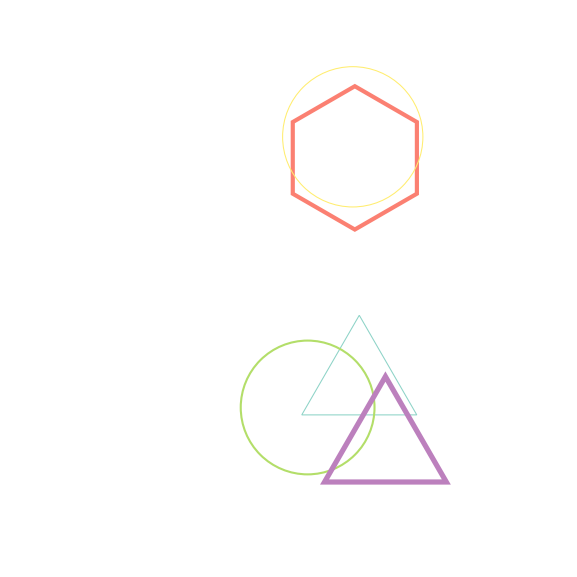[{"shape": "triangle", "thickness": 0.5, "radius": 0.57, "center": [0.622, 0.338]}, {"shape": "hexagon", "thickness": 2, "radius": 0.62, "center": [0.614, 0.726]}, {"shape": "circle", "thickness": 1, "radius": 0.58, "center": [0.533, 0.294]}, {"shape": "triangle", "thickness": 2.5, "radius": 0.61, "center": [0.667, 0.225]}, {"shape": "circle", "thickness": 0.5, "radius": 0.61, "center": [0.611, 0.762]}]